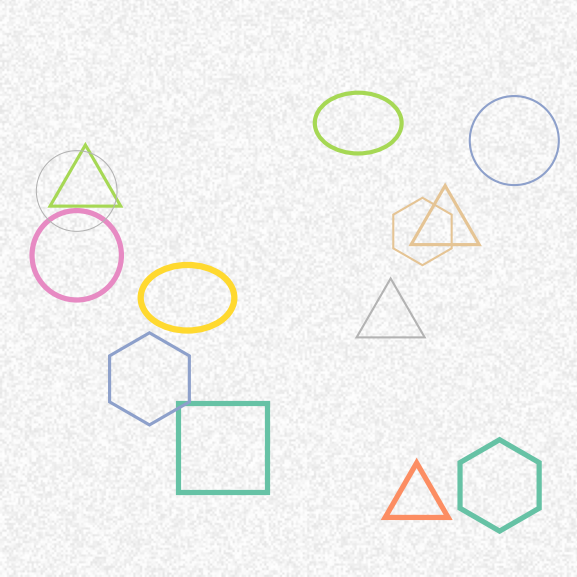[{"shape": "hexagon", "thickness": 2.5, "radius": 0.4, "center": [0.865, 0.159]}, {"shape": "square", "thickness": 2.5, "radius": 0.39, "center": [0.386, 0.224]}, {"shape": "triangle", "thickness": 2.5, "radius": 0.31, "center": [0.722, 0.135]}, {"shape": "hexagon", "thickness": 1.5, "radius": 0.4, "center": [0.259, 0.343]}, {"shape": "circle", "thickness": 1, "radius": 0.39, "center": [0.891, 0.756]}, {"shape": "circle", "thickness": 2.5, "radius": 0.39, "center": [0.133, 0.557]}, {"shape": "oval", "thickness": 2, "radius": 0.38, "center": [0.62, 0.786]}, {"shape": "triangle", "thickness": 1.5, "radius": 0.35, "center": [0.148, 0.678]}, {"shape": "oval", "thickness": 3, "radius": 0.41, "center": [0.325, 0.484]}, {"shape": "hexagon", "thickness": 1, "radius": 0.29, "center": [0.732, 0.598]}, {"shape": "triangle", "thickness": 1.5, "radius": 0.34, "center": [0.771, 0.61]}, {"shape": "triangle", "thickness": 1, "radius": 0.34, "center": [0.676, 0.449]}, {"shape": "circle", "thickness": 0.5, "radius": 0.35, "center": [0.133, 0.668]}]